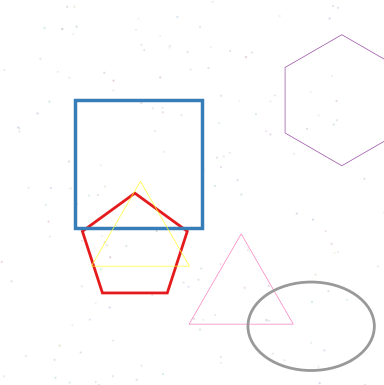[{"shape": "pentagon", "thickness": 2, "radius": 0.72, "center": [0.35, 0.355]}, {"shape": "square", "thickness": 2.5, "radius": 0.83, "center": [0.36, 0.574]}, {"shape": "hexagon", "thickness": 0.5, "radius": 0.85, "center": [0.888, 0.74]}, {"shape": "triangle", "thickness": 0.5, "radius": 0.73, "center": [0.365, 0.382]}, {"shape": "triangle", "thickness": 0.5, "radius": 0.78, "center": [0.626, 0.236]}, {"shape": "oval", "thickness": 2, "radius": 0.82, "center": [0.808, 0.153]}]